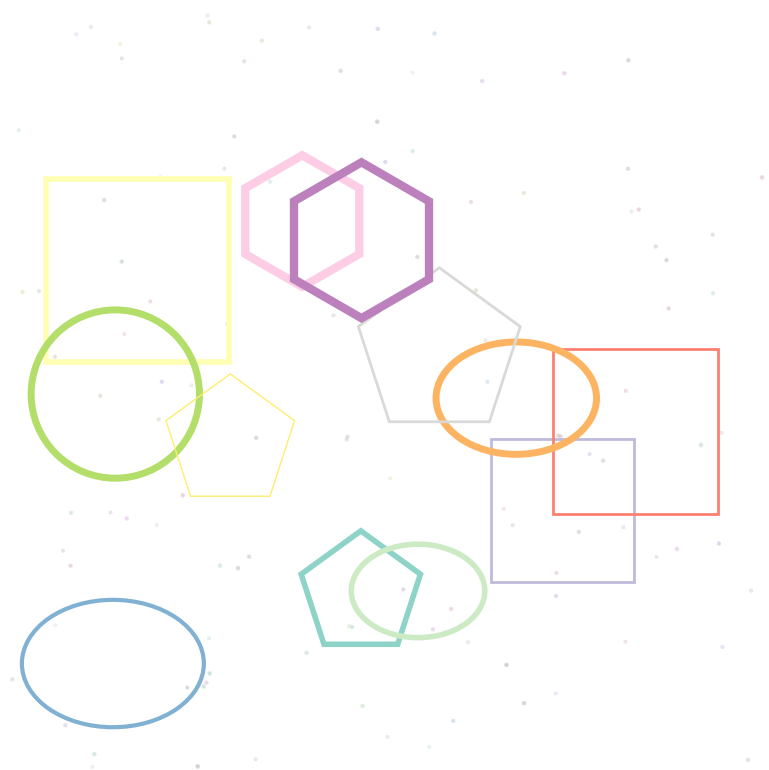[{"shape": "pentagon", "thickness": 2, "radius": 0.41, "center": [0.469, 0.229]}, {"shape": "square", "thickness": 2, "radius": 0.59, "center": [0.178, 0.649]}, {"shape": "square", "thickness": 1, "radius": 0.46, "center": [0.73, 0.337]}, {"shape": "square", "thickness": 1, "radius": 0.54, "center": [0.826, 0.439]}, {"shape": "oval", "thickness": 1.5, "radius": 0.59, "center": [0.147, 0.138]}, {"shape": "oval", "thickness": 2.5, "radius": 0.52, "center": [0.671, 0.483]}, {"shape": "circle", "thickness": 2.5, "radius": 0.55, "center": [0.15, 0.488]}, {"shape": "hexagon", "thickness": 3, "radius": 0.43, "center": [0.393, 0.713]}, {"shape": "pentagon", "thickness": 1, "radius": 0.55, "center": [0.571, 0.542]}, {"shape": "hexagon", "thickness": 3, "radius": 0.51, "center": [0.469, 0.688]}, {"shape": "oval", "thickness": 2, "radius": 0.43, "center": [0.543, 0.233]}, {"shape": "pentagon", "thickness": 0.5, "radius": 0.44, "center": [0.299, 0.427]}]